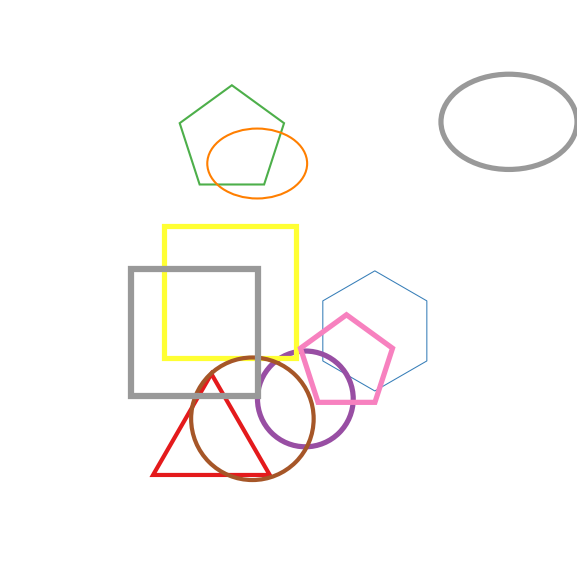[{"shape": "triangle", "thickness": 2, "radius": 0.58, "center": [0.366, 0.235]}, {"shape": "hexagon", "thickness": 0.5, "radius": 0.52, "center": [0.649, 0.426]}, {"shape": "pentagon", "thickness": 1, "radius": 0.47, "center": [0.402, 0.757]}, {"shape": "circle", "thickness": 2.5, "radius": 0.41, "center": [0.529, 0.308]}, {"shape": "oval", "thickness": 1, "radius": 0.43, "center": [0.445, 0.716]}, {"shape": "square", "thickness": 2.5, "radius": 0.57, "center": [0.399, 0.493]}, {"shape": "circle", "thickness": 2, "radius": 0.53, "center": [0.437, 0.274]}, {"shape": "pentagon", "thickness": 2.5, "radius": 0.42, "center": [0.6, 0.37]}, {"shape": "square", "thickness": 3, "radius": 0.55, "center": [0.337, 0.423]}, {"shape": "oval", "thickness": 2.5, "radius": 0.59, "center": [0.881, 0.788]}]